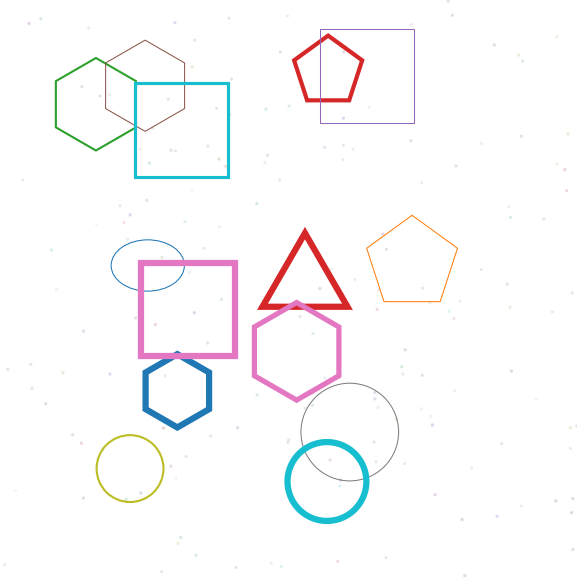[{"shape": "hexagon", "thickness": 3, "radius": 0.32, "center": [0.307, 0.322]}, {"shape": "oval", "thickness": 0.5, "radius": 0.32, "center": [0.256, 0.539]}, {"shape": "pentagon", "thickness": 0.5, "radius": 0.41, "center": [0.714, 0.544]}, {"shape": "hexagon", "thickness": 1, "radius": 0.4, "center": [0.166, 0.819]}, {"shape": "triangle", "thickness": 3, "radius": 0.43, "center": [0.528, 0.51]}, {"shape": "pentagon", "thickness": 2, "radius": 0.31, "center": [0.568, 0.876]}, {"shape": "square", "thickness": 0.5, "radius": 0.41, "center": [0.635, 0.867]}, {"shape": "hexagon", "thickness": 0.5, "radius": 0.39, "center": [0.251, 0.851]}, {"shape": "hexagon", "thickness": 2.5, "radius": 0.42, "center": [0.514, 0.391]}, {"shape": "square", "thickness": 3, "radius": 0.41, "center": [0.325, 0.463]}, {"shape": "circle", "thickness": 0.5, "radius": 0.42, "center": [0.606, 0.251]}, {"shape": "circle", "thickness": 1, "radius": 0.29, "center": [0.225, 0.188]}, {"shape": "square", "thickness": 1.5, "radius": 0.4, "center": [0.315, 0.774]}, {"shape": "circle", "thickness": 3, "radius": 0.34, "center": [0.566, 0.165]}]